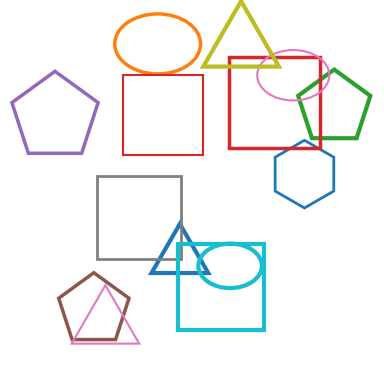[{"shape": "triangle", "thickness": 3, "radius": 0.43, "center": [0.467, 0.333]}, {"shape": "hexagon", "thickness": 2, "radius": 0.44, "center": [0.791, 0.548]}, {"shape": "oval", "thickness": 2.5, "radius": 0.56, "center": [0.409, 0.886]}, {"shape": "pentagon", "thickness": 3, "radius": 0.49, "center": [0.868, 0.721]}, {"shape": "square", "thickness": 1.5, "radius": 0.52, "center": [0.423, 0.701]}, {"shape": "square", "thickness": 2.5, "radius": 0.59, "center": [0.713, 0.733]}, {"shape": "pentagon", "thickness": 2.5, "radius": 0.59, "center": [0.143, 0.697]}, {"shape": "pentagon", "thickness": 2.5, "radius": 0.48, "center": [0.244, 0.196]}, {"shape": "triangle", "thickness": 1.5, "radius": 0.51, "center": [0.274, 0.158]}, {"shape": "oval", "thickness": 1.5, "radius": 0.47, "center": [0.762, 0.805]}, {"shape": "square", "thickness": 2, "radius": 0.54, "center": [0.361, 0.435]}, {"shape": "triangle", "thickness": 3, "radius": 0.57, "center": [0.626, 0.884]}, {"shape": "oval", "thickness": 3, "radius": 0.41, "center": [0.598, 0.309]}, {"shape": "square", "thickness": 3, "radius": 0.56, "center": [0.574, 0.254]}]